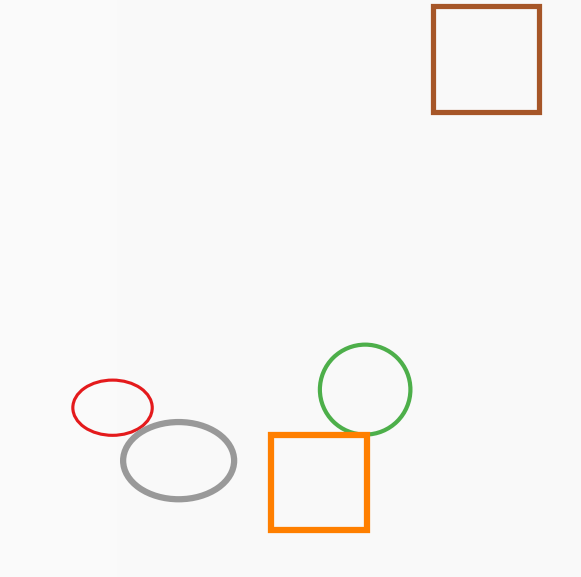[{"shape": "oval", "thickness": 1.5, "radius": 0.34, "center": [0.194, 0.293]}, {"shape": "circle", "thickness": 2, "radius": 0.39, "center": [0.628, 0.324]}, {"shape": "square", "thickness": 3, "radius": 0.41, "center": [0.548, 0.164]}, {"shape": "square", "thickness": 2.5, "radius": 0.46, "center": [0.837, 0.897]}, {"shape": "oval", "thickness": 3, "radius": 0.48, "center": [0.307, 0.201]}]